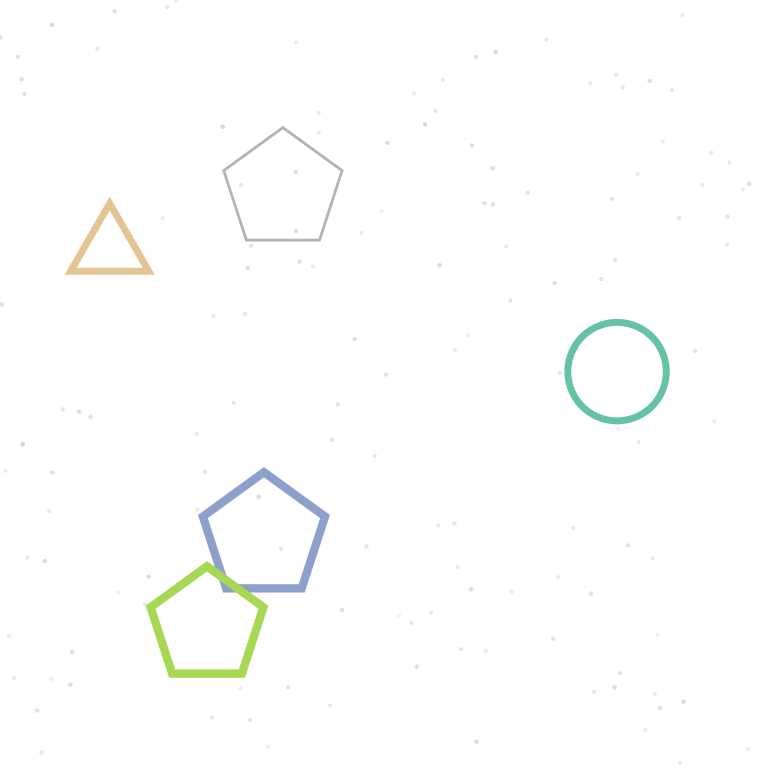[{"shape": "circle", "thickness": 2.5, "radius": 0.32, "center": [0.801, 0.517]}, {"shape": "pentagon", "thickness": 3, "radius": 0.42, "center": [0.343, 0.303]}, {"shape": "pentagon", "thickness": 3, "radius": 0.39, "center": [0.269, 0.188]}, {"shape": "triangle", "thickness": 2.5, "radius": 0.29, "center": [0.142, 0.677]}, {"shape": "pentagon", "thickness": 1, "radius": 0.4, "center": [0.367, 0.754]}]